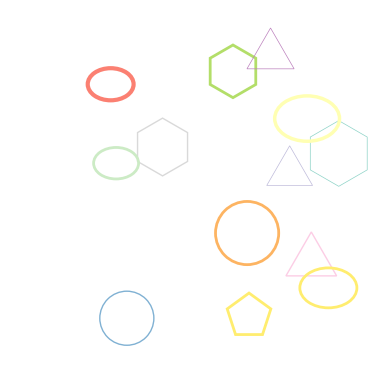[{"shape": "hexagon", "thickness": 0.5, "radius": 0.43, "center": [0.88, 0.601]}, {"shape": "oval", "thickness": 2.5, "radius": 0.42, "center": [0.798, 0.692]}, {"shape": "triangle", "thickness": 0.5, "radius": 0.34, "center": [0.752, 0.553]}, {"shape": "oval", "thickness": 3, "radius": 0.3, "center": [0.287, 0.781]}, {"shape": "circle", "thickness": 1, "radius": 0.35, "center": [0.329, 0.173]}, {"shape": "circle", "thickness": 2, "radius": 0.41, "center": [0.642, 0.395]}, {"shape": "hexagon", "thickness": 2, "radius": 0.34, "center": [0.605, 0.815]}, {"shape": "triangle", "thickness": 1, "radius": 0.38, "center": [0.809, 0.321]}, {"shape": "hexagon", "thickness": 1, "radius": 0.37, "center": [0.422, 0.618]}, {"shape": "triangle", "thickness": 0.5, "radius": 0.35, "center": [0.703, 0.857]}, {"shape": "oval", "thickness": 2, "radius": 0.29, "center": [0.302, 0.576]}, {"shape": "oval", "thickness": 2, "radius": 0.37, "center": [0.853, 0.252]}, {"shape": "pentagon", "thickness": 2, "radius": 0.3, "center": [0.647, 0.179]}]